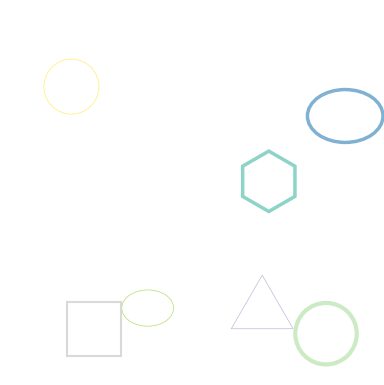[{"shape": "hexagon", "thickness": 2.5, "radius": 0.39, "center": [0.698, 0.529]}, {"shape": "triangle", "thickness": 0.5, "radius": 0.46, "center": [0.681, 0.192]}, {"shape": "oval", "thickness": 2.5, "radius": 0.49, "center": [0.897, 0.699]}, {"shape": "oval", "thickness": 0.5, "radius": 0.34, "center": [0.384, 0.2]}, {"shape": "square", "thickness": 1.5, "radius": 0.35, "center": [0.244, 0.145]}, {"shape": "circle", "thickness": 3, "radius": 0.4, "center": [0.847, 0.133]}, {"shape": "circle", "thickness": 0.5, "radius": 0.36, "center": [0.186, 0.775]}]